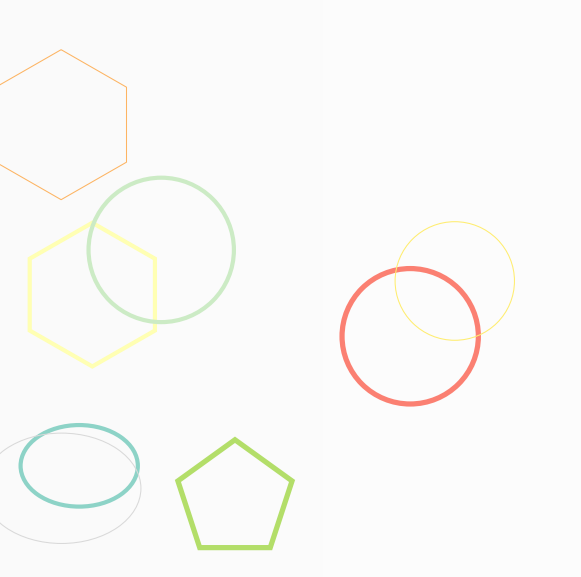[{"shape": "oval", "thickness": 2, "radius": 0.5, "center": [0.136, 0.193]}, {"shape": "hexagon", "thickness": 2, "radius": 0.62, "center": [0.159, 0.489]}, {"shape": "circle", "thickness": 2.5, "radius": 0.59, "center": [0.706, 0.417]}, {"shape": "hexagon", "thickness": 0.5, "radius": 0.65, "center": [0.105, 0.783]}, {"shape": "pentagon", "thickness": 2.5, "radius": 0.52, "center": [0.404, 0.134]}, {"shape": "oval", "thickness": 0.5, "radius": 0.68, "center": [0.106, 0.154]}, {"shape": "circle", "thickness": 2, "radius": 0.63, "center": [0.277, 0.566]}, {"shape": "circle", "thickness": 0.5, "radius": 0.51, "center": [0.782, 0.513]}]